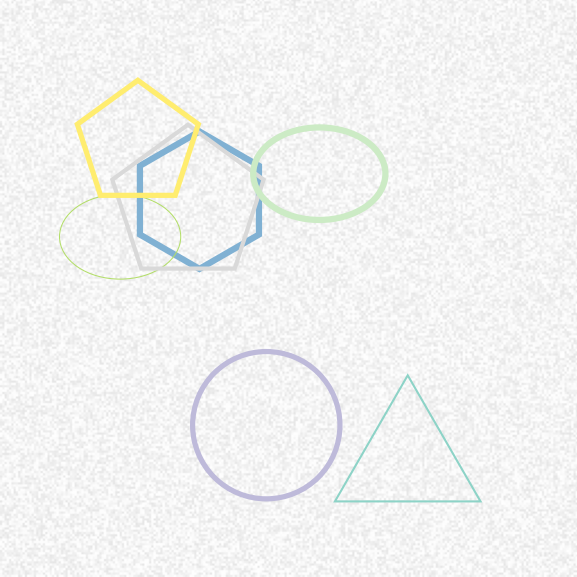[{"shape": "triangle", "thickness": 1, "radius": 0.73, "center": [0.706, 0.204]}, {"shape": "circle", "thickness": 2.5, "radius": 0.64, "center": [0.461, 0.263]}, {"shape": "hexagon", "thickness": 3, "radius": 0.6, "center": [0.345, 0.653]}, {"shape": "oval", "thickness": 0.5, "radius": 0.52, "center": [0.208, 0.589]}, {"shape": "pentagon", "thickness": 2, "radius": 0.69, "center": [0.325, 0.645]}, {"shape": "oval", "thickness": 3, "radius": 0.57, "center": [0.553, 0.698]}, {"shape": "pentagon", "thickness": 2.5, "radius": 0.55, "center": [0.239, 0.75]}]